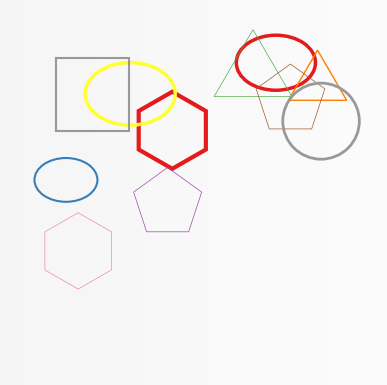[{"shape": "hexagon", "thickness": 3, "radius": 0.5, "center": [0.445, 0.662]}, {"shape": "oval", "thickness": 2.5, "radius": 0.51, "center": [0.712, 0.837]}, {"shape": "oval", "thickness": 1.5, "radius": 0.41, "center": [0.17, 0.533]}, {"shape": "triangle", "thickness": 0.5, "radius": 0.58, "center": [0.653, 0.807]}, {"shape": "pentagon", "thickness": 0.5, "radius": 0.46, "center": [0.433, 0.473]}, {"shape": "triangle", "thickness": 1, "radius": 0.43, "center": [0.819, 0.783]}, {"shape": "oval", "thickness": 2.5, "radius": 0.58, "center": [0.336, 0.756]}, {"shape": "pentagon", "thickness": 0.5, "radius": 0.47, "center": [0.75, 0.741]}, {"shape": "hexagon", "thickness": 0.5, "radius": 0.5, "center": [0.202, 0.348]}, {"shape": "square", "thickness": 1.5, "radius": 0.47, "center": [0.238, 0.755]}, {"shape": "circle", "thickness": 2, "radius": 0.49, "center": [0.829, 0.685]}]